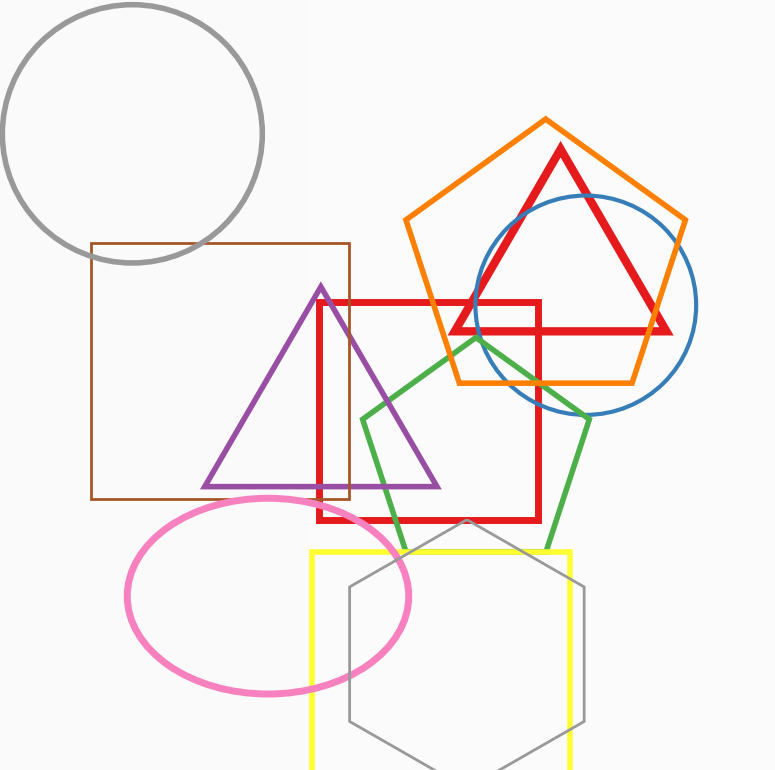[{"shape": "triangle", "thickness": 3, "radius": 0.79, "center": [0.723, 0.649]}, {"shape": "square", "thickness": 2.5, "radius": 0.71, "center": [0.552, 0.466]}, {"shape": "circle", "thickness": 1.5, "radius": 0.71, "center": [0.756, 0.604]}, {"shape": "pentagon", "thickness": 2, "radius": 0.77, "center": [0.614, 0.408]}, {"shape": "triangle", "thickness": 2, "radius": 0.86, "center": [0.414, 0.455]}, {"shape": "pentagon", "thickness": 2, "radius": 0.95, "center": [0.704, 0.656]}, {"shape": "square", "thickness": 2, "radius": 0.83, "center": [0.569, 0.116]}, {"shape": "square", "thickness": 1, "radius": 0.83, "center": [0.284, 0.518]}, {"shape": "oval", "thickness": 2.5, "radius": 0.91, "center": [0.346, 0.226]}, {"shape": "circle", "thickness": 2, "radius": 0.84, "center": [0.171, 0.826]}, {"shape": "hexagon", "thickness": 1, "radius": 0.87, "center": [0.602, 0.15]}]